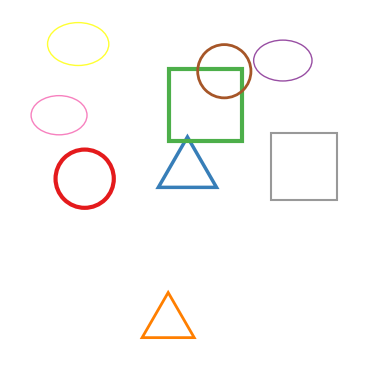[{"shape": "circle", "thickness": 3, "radius": 0.38, "center": [0.22, 0.536]}, {"shape": "triangle", "thickness": 2.5, "radius": 0.44, "center": [0.487, 0.557]}, {"shape": "square", "thickness": 3, "radius": 0.47, "center": [0.534, 0.727]}, {"shape": "oval", "thickness": 1, "radius": 0.38, "center": [0.735, 0.843]}, {"shape": "triangle", "thickness": 2, "radius": 0.39, "center": [0.437, 0.162]}, {"shape": "oval", "thickness": 1, "radius": 0.4, "center": [0.203, 0.886]}, {"shape": "circle", "thickness": 2, "radius": 0.35, "center": [0.583, 0.815]}, {"shape": "oval", "thickness": 1, "radius": 0.36, "center": [0.153, 0.701]}, {"shape": "square", "thickness": 1.5, "radius": 0.43, "center": [0.789, 0.567]}]